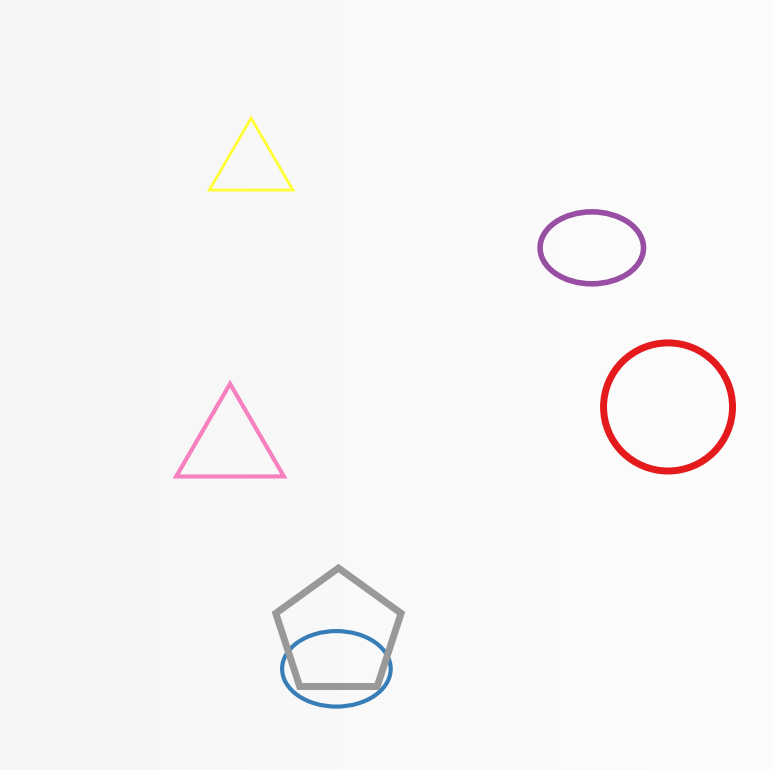[{"shape": "circle", "thickness": 2.5, "radius": 0.42, "center": [0.862, 0.472]}, {"shape": "oval", "thickness": 1.5, "radius": 0.35, "center": [0.434, 0.131]}, {"shape": "oval", "thickness": 2, "radius": 0.33, "center": [0.764, 0.678]}, {"shape": "triangle", "thickness": 1, "radius": 0.31, "center": [0.324, 0.784]}, {"shape": "triangle", "thickness": 1.5, "radius": 0.4, "center": [0.297, 0.421]}, {"shape": "pentagon", "thickness": 2.5, "radius": 0.43, "center": [0.437, 0.177]}]